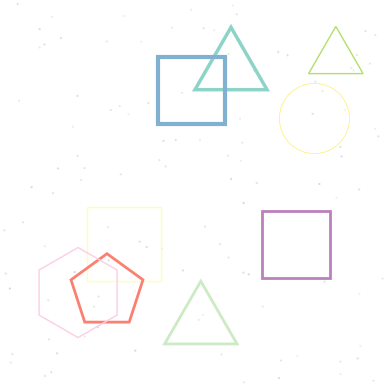[{"shape": "triangle", "thickness": 2.5, "radius": 0.54, "center": [0.6, 0.821]}, {"shape": "square", "thickness": 1, "radius": 0.48, "center": [0.321, 0.367]}, {"shape": "pentagon", "thickness": 2, "radius": 0.49, "center": [0.278, 0.243]}, {"shape": "square", "thickness": 3, "radius": 0.44, "center": [0.497, 0.764]}, {"shape": "triangle", "thickness": 1, "radius": 0.41, "center": [0.872, 0.85]}, {"shape": "hexagon", "thickness": 1, "radius": 0.58, "center": [0.203, 0.24]}, {"shape": "square", "thickness": 2, "radius": 0.44, "center": [0.77, 0.365]}, {"shape": "triangle", "thickness": 2, "radius": 0.54, "center": [0.522, 0.161]}, {"shape": "circle", "thickness": 0.5, "radius": 0.46, "center": [0.817, 0.692]}]